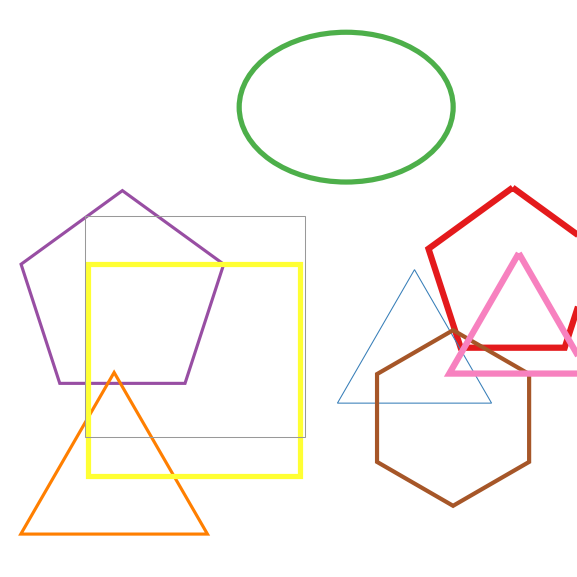[{"shape": "pentagon", "thickness": 3, "radius": 0.77, "center": [0.888, 0.521]}, {"shape": "triangle", "thickness": 0.5, "radius": 0.77, "center": [0.718, 0.378]}, {"shape": "oval", "thickness": 2.5, "radius": 0.93, "center": [0.599, 0.814]}, {"shape": "pentagon", "thickness": 1.5, "radius": 0.92, "center": [0.212, 0.485]}, {"shape": "triangle", "thickness": 1.5, "radius": 0.93, "center": [0.198, 0.168]}, {"shape": "square", "thickness": 2.5, "radius": 0.92, "center": [0.336, 0.358]}, {"shape": "hexagon", "thickness": 2, "radius": 0.76, "center": [0.785, 0.275]}, {"shape": "triangle", "thickness": 3, "radius": 0.69, "center": [0.898, 0.422]}, {"shape": "square", "thickness": 0.5, "radius": 0.96, "center": [0.337, 0.434]}]